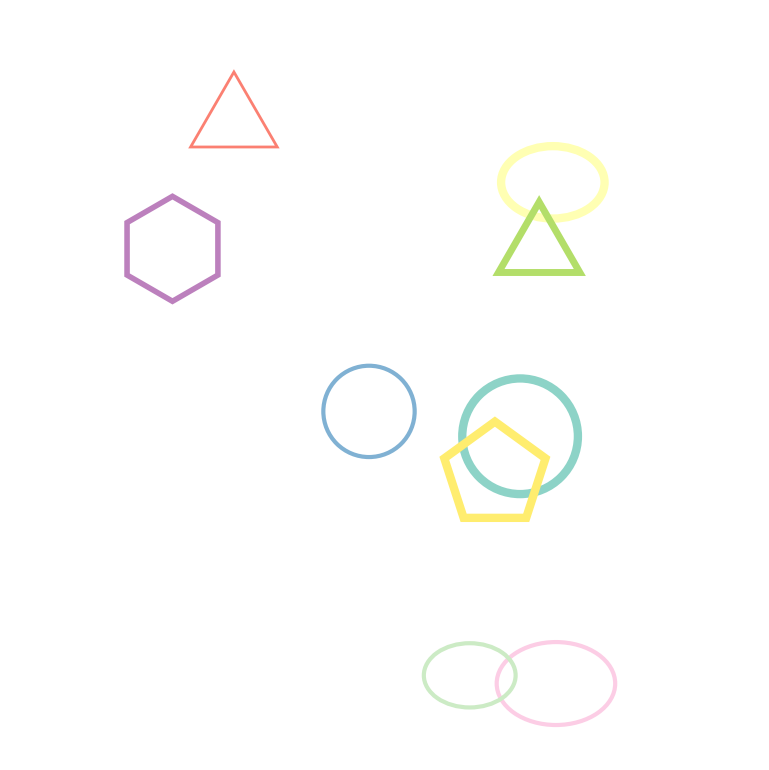[{"shape": "circle", "thickness": 3, "radius": 0.38, "center": [0.675, 0.433]}, {"shape": "oval", "thickness": 3, "radius": 0.34, "center": [0.718, 0.763]}, {"shape": "triangle", "thickness": 1, "radius": 0.32, "center": [0.304, 0.842]}, {"shape": "circle", "thickness": 1.5, "radius": 0.3, "center": [0.479, 0.466]}, {"shape": "triangle", "thickness": 2.5, "radius": 0.3, "center": [0.7, 0.677]}, {"shape": "oval", "thickness": 1.5, "radius": 0.38, "center": [0.722, 0.112]}, {"shape": "hexagon", "thickness": 2, "radius": 0.34, "center": [0.224, 0.677]}, {"shape": "oval", "thickness": 1.5, "radius": 0.3, "center": [0.61, 0.123]}, {"shape": "pentagon", "thickness": 3, "radius": 0.35, "center": [0.643, 0.383]}]